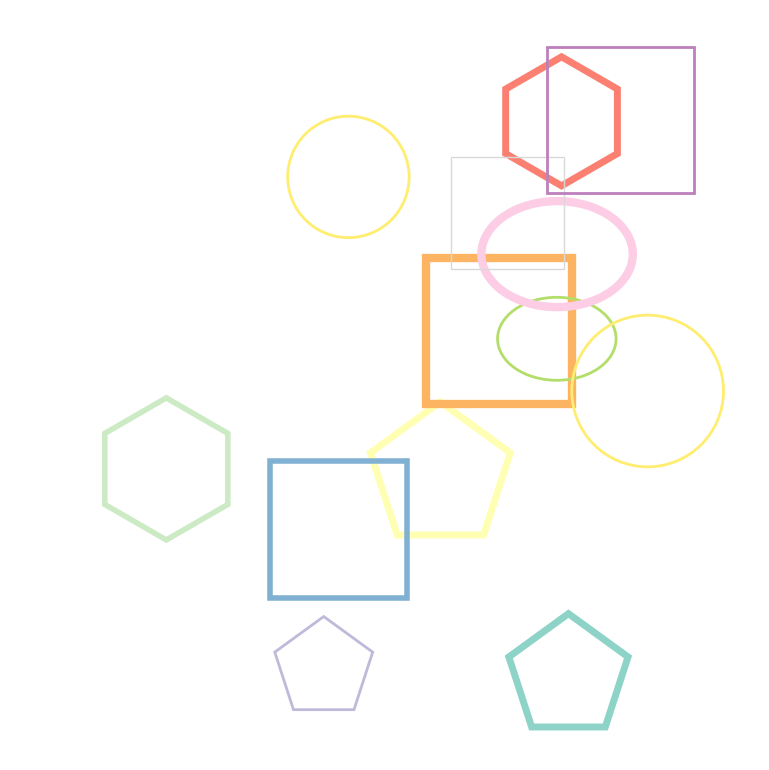[{"shape": "pentagon", "thickness": 2.5, "radius": 0.41, "center": [0.738, 0.122]}, {"shape": "pentagon", "thickness": 2.5, "radius": 0.48, "center": [0.572, 0.383]}, {"shape": "pentagon", "thickness": 1, "radius": 0.33, "center": [0.42, 0.132]}, {"shape": "hexagon", "thickness": 2.5, "radius": 0.42, "center": [0.729, 0.842]}, {"shape": "square", "thickness": 2, "radius": 0.44, "center": [0.44, 0.313]}, {"shape": "square", "thickness": 3, "radius": 0.48, "center": [0.648, 0.57]}, {"shape": "oval", "thickness": 1, "radius": 0.38, "center": [0.723, 0.56]}, {"shape": "oval", "thickness": 3, "radius": 0.49, "center": [0.724, 0.67]}, {"shape": "square", "thickness": 0.5, "radius": 0.37, "center": [0.659, 0.724]}, {"shape": "square", "thickness": 1, "radius": 0.48, "center": [0.806, 0.844]}, {"shape": "hexagon", "thickness": 2, "radius": 0.46, "center": [0.216, 0.391]}, {"shape": "circle", "thickness": 1, "radius": 0.39, "center": [0.452, 0.77]}, {"shape": "circle", "thickness": 1, "radius": 0.49, "center": [0.841, 0.492]}]